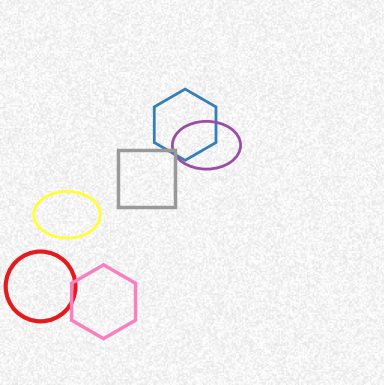[{"shape": "circle", "thickness": 3, "radius": 0.45, "center": [0.105, 0.256]}, {"shape": "hexagon", "thickness": 2, "radius": 0.46, "center": [0.481, 0.676]}, {"shape": "oval", "thickness": 2, "radius": 0.44, "center": [0.536, 0.623]}, {"shape": "oval", "thickness": 2, "radius": 0.43, "center": [0.174, 0.442]}, {"shape": "hexagon", "thickness": 2.5, "radius": 0.48, "center": [0.269, 0.216]}, {"shape": "square", "thickness": 2.5, "radius": 0.37, "center": [0.38, 0.536]}]